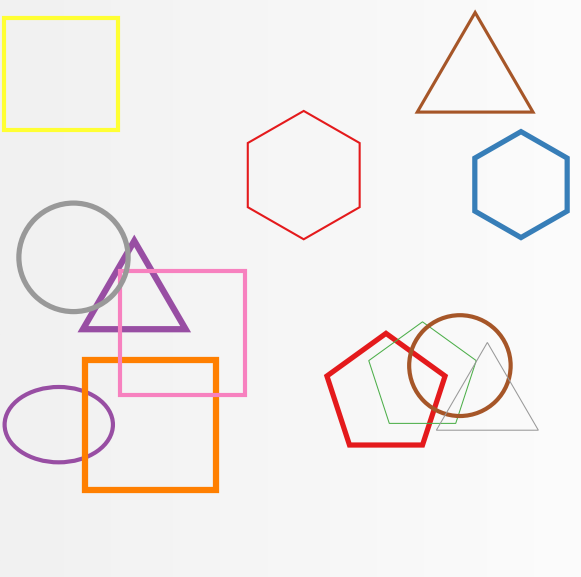[{"shape": "pentagon", "thickness": 2.5, "radius": 0.53, "center": [0.664, 0.315]}, {"shape": "hexagon", "thickness": 1, "radius": 0.56, "center": [0.523, 0.696]}, {"shape": "hexagon", "thickness": 2.5, "radius": 0.46, "center": [0.896, 0.679]}, {"shape": "pentagon", "thickness": 0.5, "radius": 0.49, "center": [0.727, 0.345]}, {"shape": "oval", "thickness": 2, "radius": 0.47, "center": [0.101, 0.264]}, {"shape": "triangle", "thickness": 3, "radius": 0.51, "center": [0.231, 0.48]}, {"shape": "square", "thickness": 3, "radius": 0.56, "center": [0.259, 0.264]}, {"shape": "square", "thickness": 2, "radius": 0.49, "center": [0.105, 0.871]}, {"shape": "triangle", "thickness": 1.5, "radius": 0.57, "center": [0.817, 0.863]}, {"shape": "circle", "thickness": 2, "radius": 0.44, "center": [0.791, 0.366]}, {"shape": "square", "thickness": 2, "radius": 0.54, "center": [0.314, 0.422]}, {"shape": "circle", "thickness": 2.5, "radius": 0.47, "center": [0.126, 0.554]}, {"shape": "triangle", "thickness": 0.5, "radius": 0.51, "center": [0.838, 0.305]}]